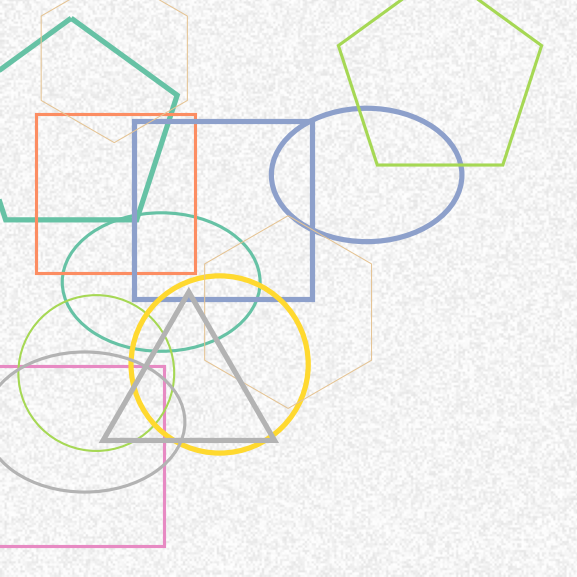[{"shape": "oval", "thickness": 1.5, "radius": 0.86, "center": [0.279, 0.511]}, {"shape": "pentagon", "thickness": 2.5, "radius": 0.97, "center": [0.123, 0.775]}, {"shape": "square", "thickness": 1.5, "radius": 0.69, "center": [0.201, 0.664]}, {"shape": "oval", "thickness": 2.5, "radius": 0.82, "center": [0.635, 0.696]}, {"shape": "square", "thickness": 2.5, "radius": 0.77, "center": [0.387, 0.636]}, {"shape": "square", "thickness": 1.5, "radius": 0.78, "center": [0.129, 0.21]}, {"shape": "pentagon", "thickness": 1.5, "radius": 0.92, "center": [0.762, 0.863]}, {"shape": "circle", "thickness": 1, "radius": 0.67, "center": [0.167, 0.353]}, {"shape": "circle", "thickness": 2.5, "radius": 0.77, "center": [0.38, 0.368]}, {"shape": "hexagon", "thickness": 0.5, "radius": 0.83, "center": [0.499, 0.459]}, {"shape": "hexagon", "thickness": 0.5, "radius": 0.73, "center": [0.198, 0.898]}, {"shape": "oval", "thickness": 1.5, "radius": 0.87, "center": [0.147, 0.268]}, {"shape": "triangle", "thickness": 2.5, "radius": 0.86, "center": [0.327, 0.322]}]